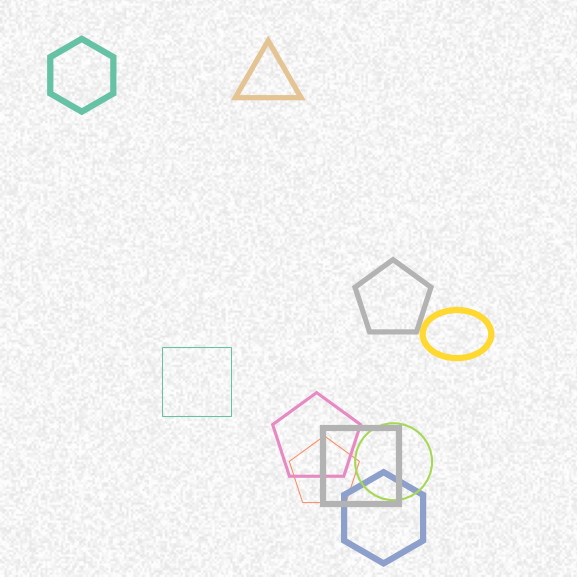[{"shape": "square", "thickness": 0.5, "radius": 0.3, "center": [0.34, 0.339]}, {"shape": "hexagon", "thickness": 3, "radius": 0.32, "center": [0.142, 0.869]}, {"shape": "pentagon", "thickness": 0.5, "radius": 0.32, "center": [0.562, 0.181]}, {"shape": "hexagon", "thickness": 3, "radius": 0.39, "center": [0.664, 0.103]}, {"shape": "pentagon", "thickness": 1.5, "radius": 0.4, "center": [0.548, 0.239]}, {"shape": "circle", "thickness": 1, "radius": 0.33, "center": [0.682, 0.2]}, {"shape": "oval", "thickness": 3, "radius": 0.3, "center": [0.791, 0.421]}, {"shape": "triangle", "thickness": 2.5, "radius": 0.33, "center": [0.464, 0.863]}, {"shape": "square", "thickness": 3, "radius": 0.33, "center": [0.625, 0.192]}, {"shape": "pentagon", "thickness": 2.5, "radius": 0.35, "center": [0.681, 0.48]}]